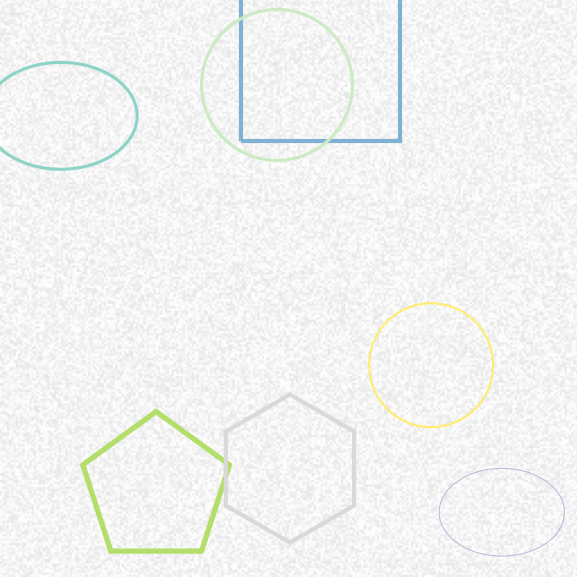[{"shape": "oval", "thickness": 1.5, "radius": 0.66, "center": [0.105, 0.799]}, {"shape": "oval", "thickness": 0.5, "radius": 0.54, "center": [0.869, 0.112]}, {"shape": "square", "thickness": 2, "radius": 0.69, "center": [0.555, 0.893]}, {"shape": "pentagon", "thickness": 2.5, "radius": 0.67, "center": [0.27, 0.153]}, {"shape": "hexagon", "thickness": 2, "radius": 0.64, "center": [0.502, 0.188]}, {"shape": "circle", "thickness": 1.5, "radius": 0.65, "center": [0.48, 0.852]}, {"shape": "circle", "thickness": 1, "radius": 0.54, "center": [0.746, 0.367]}]